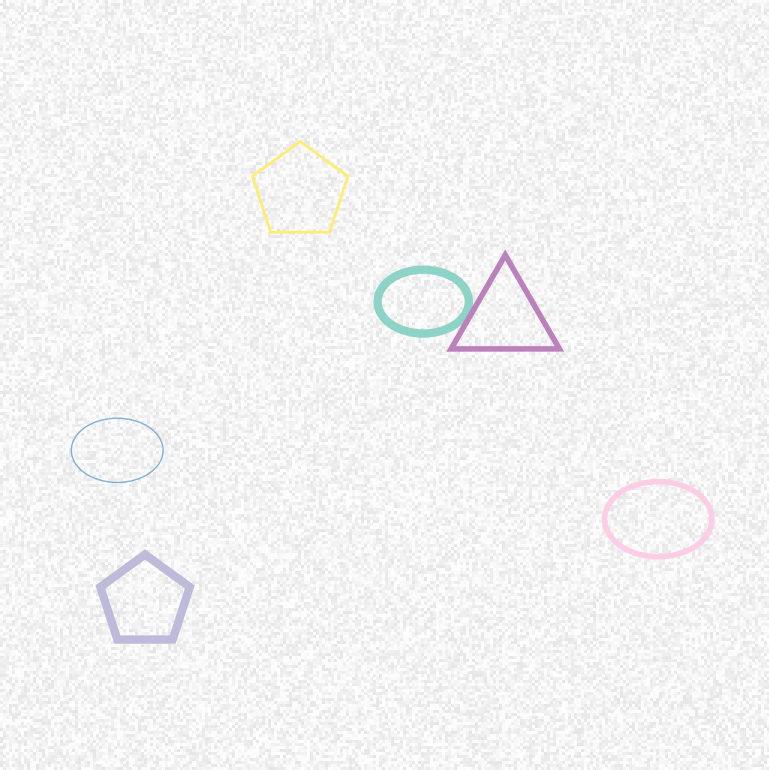[{"shape": "oval", "thickness": 3, "radius": 0.3, "center": [0.55, 0.608]}, {"shape": "pentagon", "thickness": 3, "radius": 0.31, "center": [0.188, 0.219]}, {"shape": "oval", "thickness": 0.5, "radius": 0.3, "center": [0.152, 0.415]}, {"shape": "oval", "thickness": 2, "radius": 0.35, "center": [0.855, 0.326]}, {"shape": "triangle", "thickness": 2, "radius": 0.41, "center": [0.656, 0.588]}, {"shape": "pentagon", "thickness": 1, "radius": 0.33, "center": [0.39, 0.751]}]